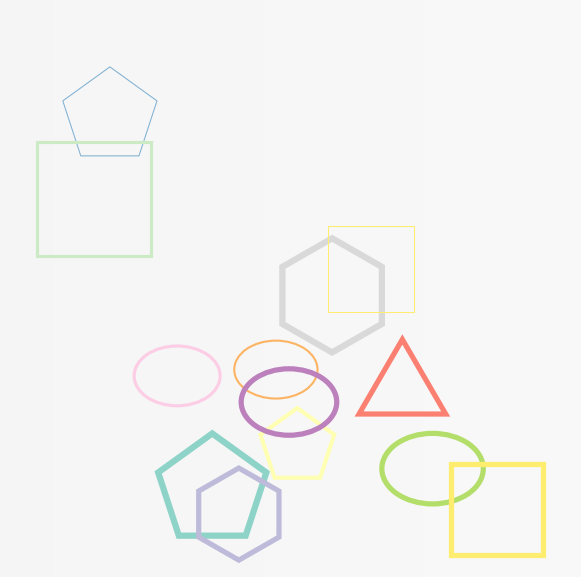[{"shape": "pentagon", "thickness": 3, "radius": 0.49, "center": [0.365, 0.151]}, {"shape": "pentagon", "thickness": 2, "radius": 0.33, "center": [0.512, 0.226]}, {"shape": "hexagon", "thickness": 2.5, "radius": 0.4, "center": [0.411, 0.109]}, {"shape": "triangle", "thickness": 2.5, "radius": 0.43, "center": [0.692, 0.325]}, {"shape": "pentagon", "thickness": 0.5, "radius": 0.43, "center": [0.189, 0.798]}, {"shape": "oval", "thickness": 1, "radius": 0.36, "center": [0.475, 0.359]}, {"shape": "oval", "thickness": 2.5, "radius": 0.44, "center": [0.744, 0.188]}, {"shape": "oval", "thickness": 1.5, "radius": 0.37, "center": [0.305, 0.348]}, {"shape": "hexagon", "thickness": 3, "radius": 0.49, "center": [0.571, 0.488]}, {"shape": "oval", "thickness": 2.5, "radius": 0.41, "center": [0.497, 0.303]}, {"shape": "square", "thickness": 1.5, "radius": 0.49, "center": [0.162, 0.655]}, {"shape": "square", "thickness": 2.5, "radius": 0.4, "center": [0.856, 0.117]}, {"shape": "square", "thickness": 0.5, "radius": 0.37, "center": [0.638, 0.534]}]